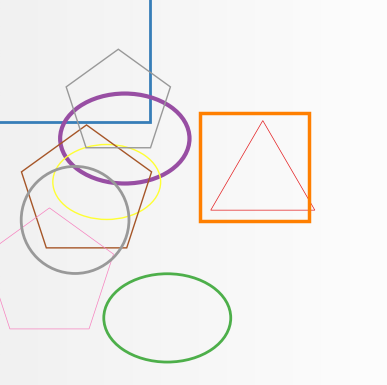[{"shape": "triangle", "thickness": 0.5, "radius": 0.78, "center": [0.678, 0.532]}, {"shape": "square", "thickness": 2, "radius": 0.98, "center": [0.191, 0.88]}, {"shape": "oval", "thickness": 2, "radius": 0.82, "center": [0.432, 0.174]}, {"shape": "oval", "thickness": 3, "radius": 0.83, "center": [0.322, 0.64]}, {"shape": "square", "thickness": 2.5, "radius": 0.7, "center": [0.656, 0.566]}, {"shape": "oval", "thickness": 1, "radius": 0.7, "center": [0.275, 0.527]}, {"shape": "pentagon", "thickness": 1, "radius": 0.88, "center": [0.223, 0.499]}, {"shape": "pentagon", "thickness": 0.5, "radius": 0.87, "center": [0.128, 0.286]}, {"shape": "circle", "thickness": 2, "radius": 0.7, "center": [0.194, 0.429]}, {"shape": "pentagon", "thickness": 1, "radius": 0.71, "center": [0.305, 0.731]}]